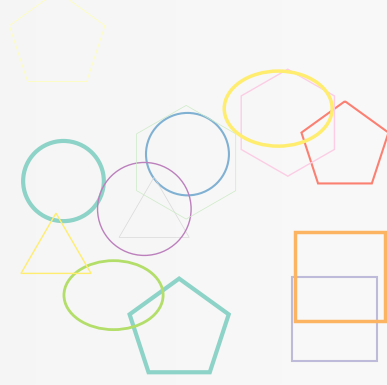[{"shape": "pentagon", "thickness": 3, "radius": 0.67, "center": [0.462, 0.142]}, {"shape": "circle", "thickness": 3, "radius": 0.52, "center": [0.164, 0.53]}, {"shape": "pentagon", "thickness": 0.5, "radius": 0.65, "center": [0.147, 0.893]}, {"shape": "square", "thickness": 1.5, "radius": 0.55, "center": [0.863, 0.171]}, {"shape": "pentagon", "thickness": 1.5, "radius": 0.59, "center": [0.89, 0.619]}, {"shape": "circle", "thickness": 1.5, "radius": 0.54, "center": [0.484, 0.6]}, {"shape": "square", "thickness": 2.5, "radius": 0.58, "center": [0.878, 0.282]}, {"shape": "oval", "thickness": 2, "radius": 0.64, "center": [0.293, 0.233]}, {"shape": "hexagon", "thickness": 1, "radius": 0.69, "center": [0.743, 0.681]}, {"shape": "triangle", "thickness": 0.5, "radius": 0.52, "center": [0.398, 0.436]}, {"shape": "circle", "thickness": 1, "radius": 0.6, "center": [0.372, 0.457]}, {"shape": "hexagon", "thickness": 0.5, "radius": 0.74, "center": [0.48, 0.579]}, {"shape": "oval", "thickness": 2.5, "radius": 0.7, "center": [0.718, 0.718]}, {"shape": "triangle", "thickness": 1, "radius": 0.52, "center": [0.145, 0.342]}]